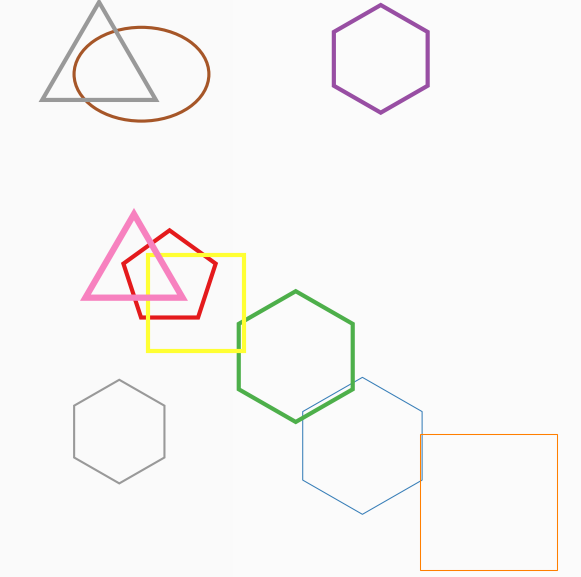[{"shape": "pentagon", "thickness": 2, "radius": 0.42, "center": [0.292, 0.517]}, {"shape": "hexagon", "thickness": 0.5, "radius": 0.59, "center": [0.624, 0.227]}, {"shape": "hexagon", "thickness": 2, "radius": 0.57, "center": [0.509, 0.382]}, {"shape": "hexagon", "thickness": 2, "radius": 0.47, "center": [0.655, 0.897]}, {"shape": "square", "thickness": 0.5, "radius": 0.59, "center": [0.84, 0.129]}, {"shape": "square", "thickness": 2, "radius": 0.41, "center": [0.337, 0.474]}, {"shape": "oval", "thickness": 1.5, "radius": 0.58, "center": [0.243, 0.871]}, {"shape": "triangle", "thickness": 3, "radius": 0.48, "center": [0.231, 0.532]}, {"shape": "hexagon", "thickness": 1, "radius": 0.45, "center": [0.205, 0.252]}, {"shape": "triangle", "thickness": 2, "radius": 0.56, "center": [0.17, 0.883]}]